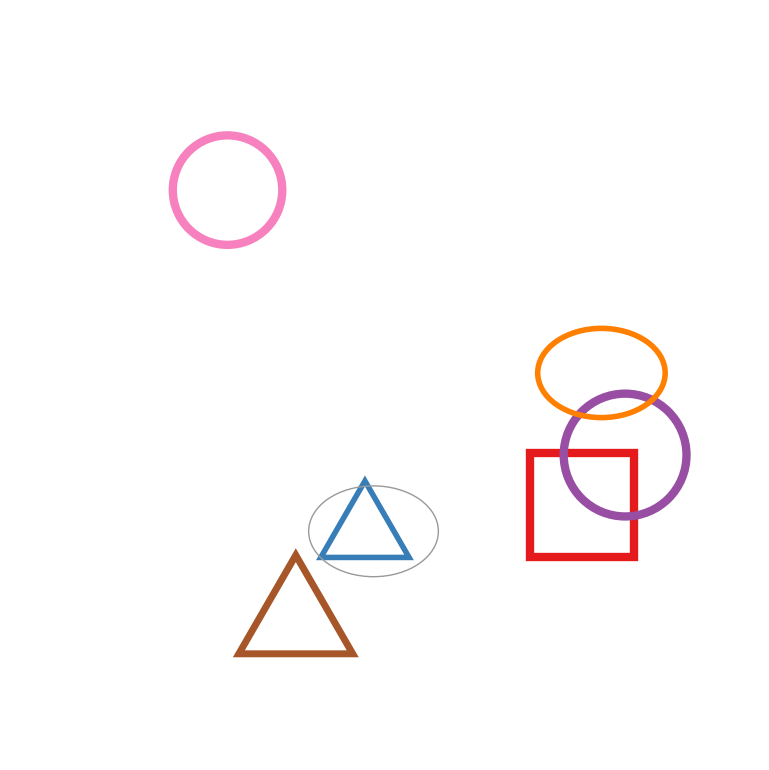[{"shape": "square", "thickness": 3, "radius": 0.34, "center": [0.756, 0.344]}, {"shape": "triangle", "thickness": 2, "radius": 0.33, "center": [0.474, 0.309]}, {"shape": "circle", "thickness": 3, "radius": 0.4, "center": [0.812, 0.409]}, {"shape": "oval", "thickness": 2, "radius": 0.41, "center": [0.781, 0.516]}, {"shape": "triangle", "thickness": 2.5, "radius": 0.43, "center": [0.384, 0.194]}, {"shape": "circle", "thickness": 3, "radius": 0.36, "center": [0.296, 0.753]}, {"shape": "oval", "thickness": 0.5, "radius": 0.42, "center": [0.485, 0.31]}]